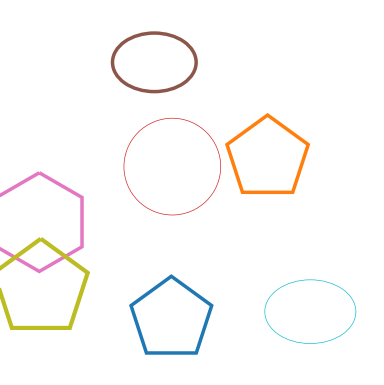[{"shape": "pentagon", "thickness": 2.5, "radius": 0.55, "center": [0.445, 0.172]}, {"shape": "pentagon", "thickness": 2.5, "radius": 0.55, "center": [0.695, 0.59]}, {"shape": "circle", "thickness": 0.5, "radius": 0.63, "center": [0.448, 0.567]}, {"shape": "oval", "thickness": 2.5, "radius": 0.54, "center": [0.401, 0.838]}, {"shape": "hexagon", "thickness": 2.5, "radius": 0.64, "center": [0.102, 0.423]}, {"shape": "pentagon", "thickness": 3, "radius": 0.64, "center": [0.106, 0.252]}, {"shape": "oval", "thickness": 0.5, "radius": 0.59, "center": [0.806, 0.19]}]